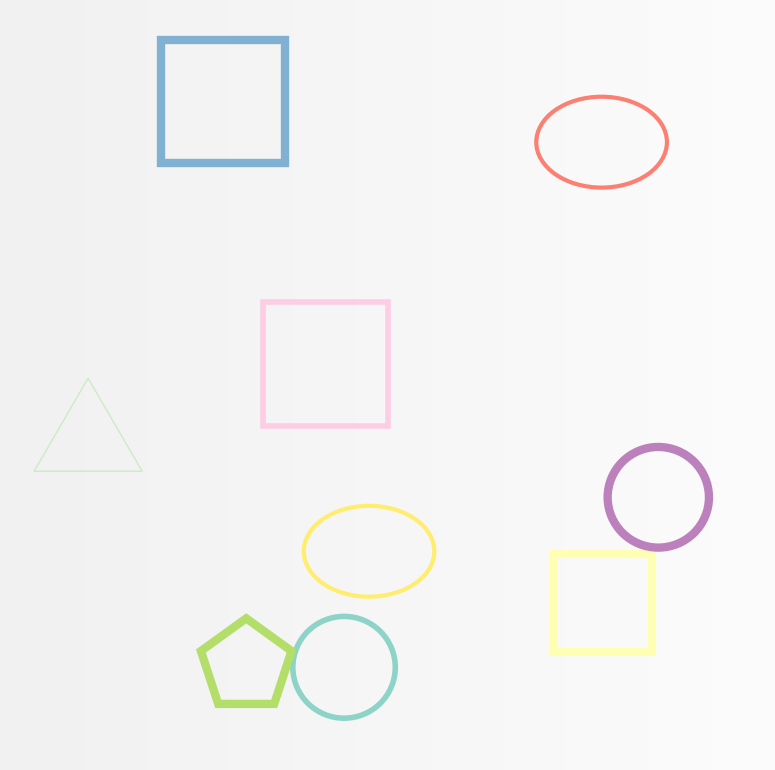[{"shape": "circle", "thickness": 2, "radius": 0.33, "center": [0.444, 0.133]}, {"shape": "square", "thickness": 3, "radius": 0.32, "center": [0.777, 0.217]}, {"shape": "oval", "thickness": 1.5, "radius": 0.42, "center": [0.776, 0.815]}, {"shape": "square", "thickness": 3, "radius": 0.4, "center": [0.287, 0.868]}, {"shape": "pentagon", "thickness": 3, "radius": 0.31, "center": [0.318, 0.136]}, {"shape": "square", "thickness": 2, "radius": 0.4, "center": [0.42, 0.527]}, {"shape": "circle", "thickness": 3, "radius": 0.33, "center": [0.849, 0.354]}, {"shape": "triangle", "thickness": 0.5, "radius": 0.4, "center": [0.114, 0.428]}, {"shape": "oval", "thickness": 1.5, "radius": 0.42, "center": [0.476, 0.284]}]